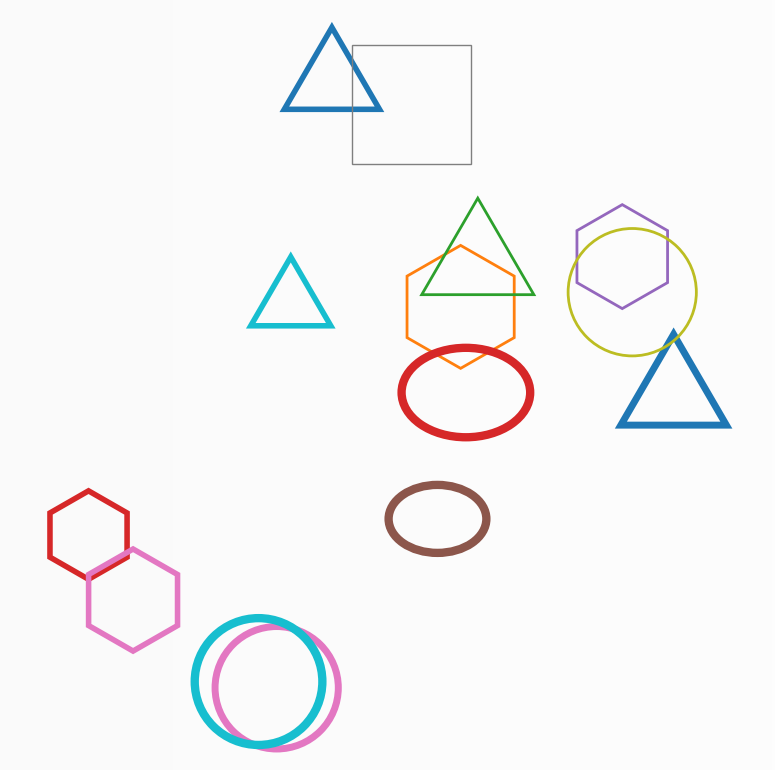[{"shape": "triangle", "thickness": 2.5, "radius": 0.39, "center": [0.869, 0.487]}, {"shape": "triangle", "thickness": 2, "radius": 0.35, "center": [0.428, 0.893]}, {"shape": "hexagon", "thickness": 1, "radius": 0.4, "center": [0.594, 0.601]}, {"shape": "triangle", "thickness": 1, "radius": 0.42, "center": [0.616, 0.659]}, {"shape": "hexagon", "thickness": 2, "radius": 0.29, "center": [0.114, 0.305]}, {"shape": "oval", "thickness": 3, "radius": 0.41, "center": [0.601, 0.49]}, {"shape": "hexagon", "thickness": 1, "radius": 0.34, "center": [0.803, 0.667]}, {"shape": "oval", "thickness": 3, "radius": 0.32, "center": [0.564, 0.326]}, {"shape": "hexagon", "thickness": 2, "radius": 0.33, "center": [0.172, 0.221]}, {"shape": "circle", "thickness": 2.5, "radius": 0.4, "center": [0.357, 0.107]}, {"shape": "square", "thickness": 0.5, "radius": 0.39, "center": [0.531, 0.864]}, {"shape": "circle", "thickness": 1, "radius": 0.41, "center": [0.816, 0.621]}, {"shape": "circle", "thickness": 3, "radius": 0.41, "center": [0.334, 0.115]}, {"shape": "triangle", "thickness": 2, "radius": 0.3, "center": [0.375, 0.607]}]